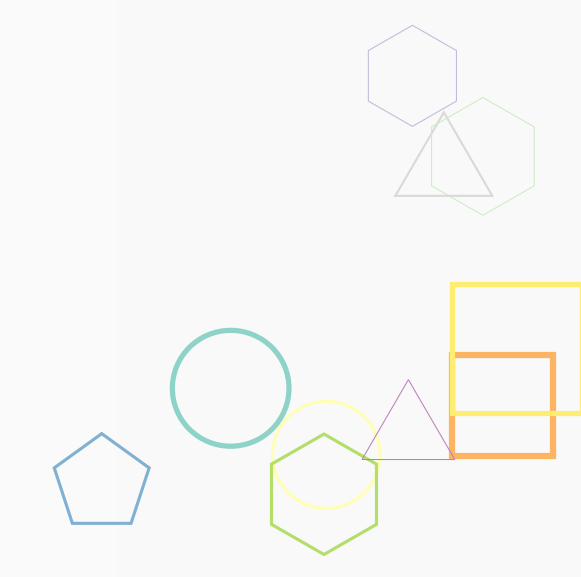[{"shape": "circle", "thickness": 2.5, "radius": 0.5, "center": [0.397, 0.327]}, {"shape": "circle", "thickness": 1.5, "radius": 0.46, "center": [0.561, 0.212]}, {"shape": "hexagon", "thickness": 0.5, "radius": 0.44, "center": [0.71, 0.868]}, {"shape": "pentagon", "thickness": 1.5, "radius": 0.43, "center": [0.175, 0.162]}, {"shape": "square", "thickness": 3, "radius": 0.43, "center": [0.865, 0.297]}, {"shape": "hexagon", "thickness": 1.5, "radius": 0.52, "center": [0.557, 0.143]}, {"shape": "triangle", "thickness": 1, "radius": 0.48, "center": [0.764, 0.708]}, {"shape": "triangle", "thickness": 0.5, "radius": 0.46, "center": [0.703, 0.25]}, {"shape": "hexagon", "thickness": 0.5, "radius": 0.51, "center": [0.831, 0.728]}, {"shape": "square", "thickness": 2.5, "radius": 0.56, "center": [0.889, 0.396]}]